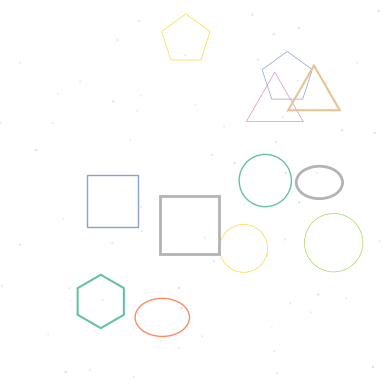[{"shape": "hexagon", "thickness": 1.5, "radius": 0.35, "center": [0.262, 0.217]}, {"shape": "circle", "thickness": 1, "radius": 0.34, "center": [0.689, 0.531]}, {"shape": "oval", "thickness": 1, "radius": 0.35, "center": [0.422, 0.176]}, {"shape": "pentagon", "thickness": 0.5, "radius": 0.34, "center": [0.746, 0.798]}, {"shape": "square", "thickness": 1, "radius": 0.34, "center": [0.293, 0.478]}, {"shape": "triangle", "thickness": 0.5, "radius": 0.43, "center": [0.714, 0.727]}, {"shape": "circle", "thickness": 0.5, "radius": 0.38, "center": [0.867, 0.37]}, {"shape": "pentagon", "thickness": 0.5, "radius": 0.33, "center": [0.483, 0.898]}, {"shape": "circle", "thickness": 0.5, "radius": 0.31, "center": [0.633, 0.355]}, {"shape": "triangle", "thickness": 1.5, "radius": 0.39, "center": [0.816, 0.752]}, {"shape": "square", "thickness": 2, "radius": 0.38, "center": [0.492, 0.415]}, {"shape": "oval", "thickness": 2, "radius": 0.3, "center": [0.83, 0.526]}]